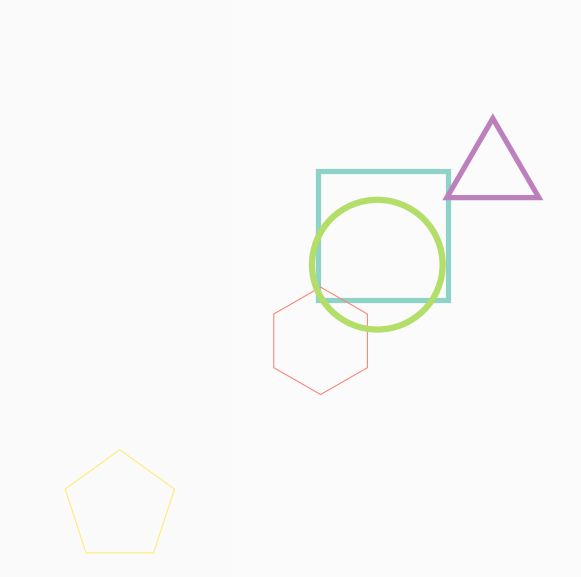[{"shape": "square", "thickness": 2.5, "radius": 0.56, "center": [0.659, 0.591]}, {"shape": "hexagon", "thickness": 0.5, "radius": 0.46, "center": [0.552, 0.409]}, {"shape": "circle", "thickness": 3, "radius": 0.56, "center": [0.649, 0.541]}, {"shape": "triangle", "thickness": 2.5, "radius": 0.46, "center": [0.848, 0.703]}, {"shape": "pentagon", "thickness": 0.5, "radius": 0.49, "center": [0.206, 0.122]}]